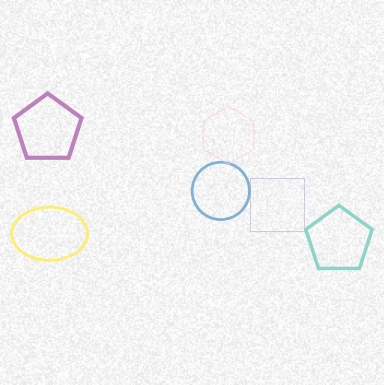[{"shape": "pentagon", "thickness": 2.5, "radius": 0.45, "center": [0.88, 0.376]}, {"shape": "square", "thickness": 0.5, "radius": 0.35, "center": [0.72, 0.469]}, {"shape": "circle", "thickness": 2, "radius": 0.37, "center": [0.574, 0.504]}, {"shape": "hexagon", "thickness": 0.5, "radius": 0.37, "center": [0.594, 0.648]}, {"shape": "pentagon", "thickness": 3, "radius": 0.46, "center": [0.124, 0.665]}, {"shape": "oval", "thickness": 2, "radius": 0.49, "center": [0.129, 0.393]}]